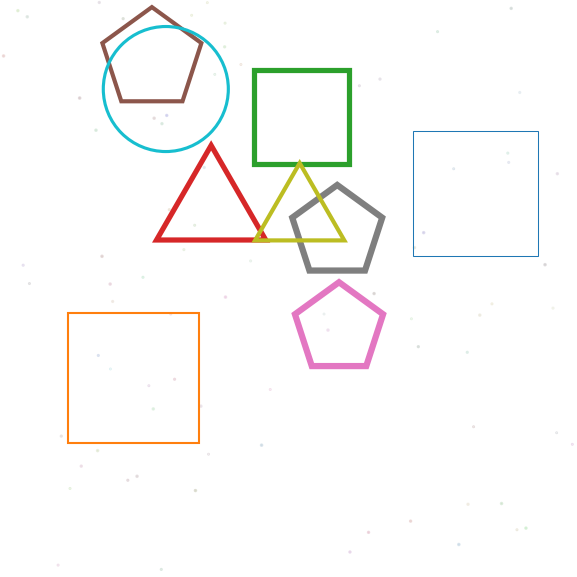[{"shape": "square", "thickness": 0.5, "radius": 0.54, "center": [0.824, 0.664]}, {"shape": "square", "thickness": 1, "radius": 0.56, "center": [0.231, 0.344]}, {"shape": "square", "thickness": 2.5, "radius": 0.41, "center": [0.522, 0.797]}, {"shape": "triangle", "thickness": 2.5, "radius": 0.55, "center": [0.366, 0.638]}, {"shape": "pentagon", "thickness": 2, "radius": 0.45, "center": [0.263, 0.897]}, {"shape": "pentagon", "thickness": 3, "radius": 0.4, "center": [0.587, 0.43]}, {"shape": "pentagon", "thickness": 3, "radius": 0.41, "center": [0.584, 0.597]}, {"shape": "triangle", "thickness": 2, "radius": 0.45, "center": [0.519, 0.627]}, {"shape": "circle", "thickness": 1.5, "radius": 0.54, "center": [0.287, 0.845]}]